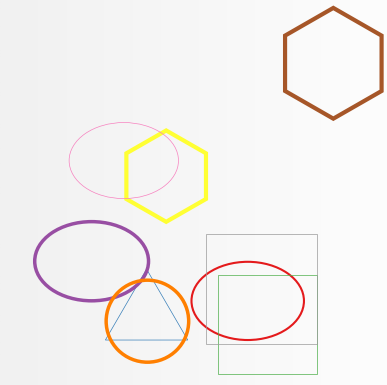[{"shape": "oval", "thickness": 1.5, "radius": 0.73, "center": [0.639, 0.218]}, {"shape": "triangle", "thickness": 0.5, "radius": 0.61, "center": [0.378, 0.178]}, {"shape": "square", "thickness": 0.5, "radius": 0.64, "center": [0.69, 0.156]}, {"shape": "oval", "thickness": 2.5, "radius": 0.73, "center": [0.236, 0.321]}, {"shape": "circle", "thickness": 2.5, "radius": 0.53, "center": [0.38, 0.166]}, {"shape": "hexagon", "thickness": 3, "radius": 0.59, "center": [0.429, 0.542]}, {"shape": "hexagon", "thickness": 3, "radius": 0.72, "center": [0.86, 0.836]}, {"shape": "oval", "thickness": 0.5, "radius": 0.71, "center": [0.319, 0.583]}, {"shape": "square", "thickness": 0.5, "radius": 0.71, "center": [0.674, 0.25]}]